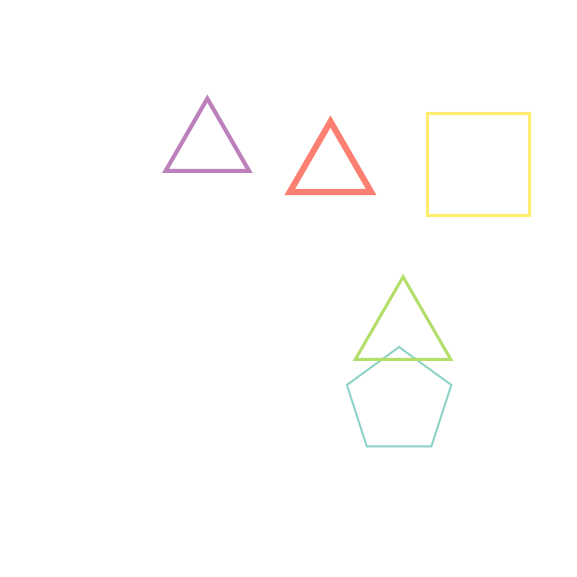[{"shape": "pentagon", "thickness": 1, "radius": 0.48, "center": [0.691, 0.303]}, {"shape": "triangle", "thickness": 3, "radius": 0.41, "center": [0.572, 0.707]}, {"shape": "triangle", "thickness": 1.5, "radius": 0.48, "center": [0.698, 0.424]}, {"shape": "triangle", "thickness": 2, "radius": 0.42, "center": [0.359, 0.745]}, {"shape": "square", "thickness": 1.5, "radius": 0.44, "center": [0.827, 0.716]}]